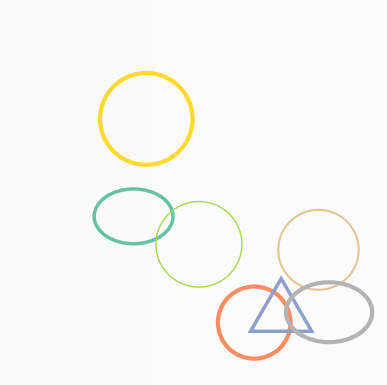[{"shape": "oval", "thickness": 2.5, "radius": 0.51, "center": [0.345, 0.438]}, {"shape": "circle", "thickness": 3, "radius": 0.47, "center": [0.656, 0.162]}, {"shape": "triangle", "thickness": 2.5, "radius": 0.46, "center": [0.726, 0.185]}, {"shape": "circle", "thickness": 1, "radius": 0.56, "center": [0.513, 0.365]}, {"shape": "circle", "thickness": 3, "radius": 0.6, "center": [0.378, 0.691]}, {"shape": "circle", "thickness": 1.5, "radius": 0.52, "center": [0.822, 0.351]}, {"shape": "oval", "thickness": 3, "radius": 0.56, "center": [0.849, 0.189]}]